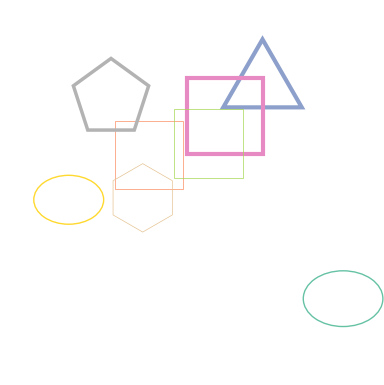[{"shape": "oval", "thickness": 1, "radius": 0.52, "center": [0.891, 0.224]}, {"shape": "square", "thickness": 0.5, "radius": 0.44, "center": [0.387, 0.597]}, {"shape": "triangle", "thickness": 3, "radius": 0.59, "center": [0.682, 0.78]}, {"shape": "square", "thickness": 3, "radius": 0.49, "center": [0.585, 0.698]}, {"shape": "square", "thickness": 0.5, "radius": 0.45, "center": [0.542, 0.628]}, {"shape": "oval", "thickness": 1, "radius": 0.45, "center": [0.178, 0.481]}, {"shape": "hexagon", "thickness": 0.5, "radius": 0.44, "center": [0.371, 0.486]}, {"shape": "pentagon", "thickness": 2.5, "radius": 0.51, "center": [0.288, 0.745]}]